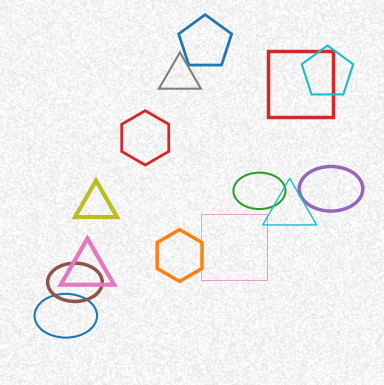[{"shape": "pentagon", "thickness": 2, "radius": 0.36, "center": [0.533, 0.89]}, {"shape": "oval", "thickness": 1.5, "radius": 0.41, "center": [0.171, 0.18]}, {"shape": "hexagon", "thickness": 2.5, "radius": 0.34, "center": [0.466, 0.336]}, {"shape": "oval", "thickness": 1.5, "radius": 0.34, "center": [0.674, 0.504]}, {"shape": "hexagon", "thickness": 2, "radius": 0.35, "center": [0.377, 0.642]}, {"shape": "square", "thickness": 2.5, "radius": 0.42, "center": [0.78, 0.782]}, {"shape": "oval", "thickness": 2.5, "radius": 0.41, "center": [0.86, 0.51]}, {"shape": "oval", "thickness": 2.5, "radius": 0.36, "center": [0.195, 0.267]}, {"shape": "triangle", "thickness": 3, "radius": 0.4, "center": [0.227, 0.301]}, {"shape": "square", "thickness": 0.5, "radius": 0.42, "center": [0.608, 0.359]}, {"shape": "triangle", "thickness": 1.5, "radius": 0.31, "center": [0.467, 0.801]}, {"shape": "triangle", "thickness": 3, "radius": 0.32, "center": [0.249, 0.468]}, {"shape": "triangle", "thickness": 1, "radius": 0.4, "center": [0.752, 0.456]}, {"shape": "pentagon", "thickness": 1.5, "radius": 0.35, "center": [0.85, 0.811]}]